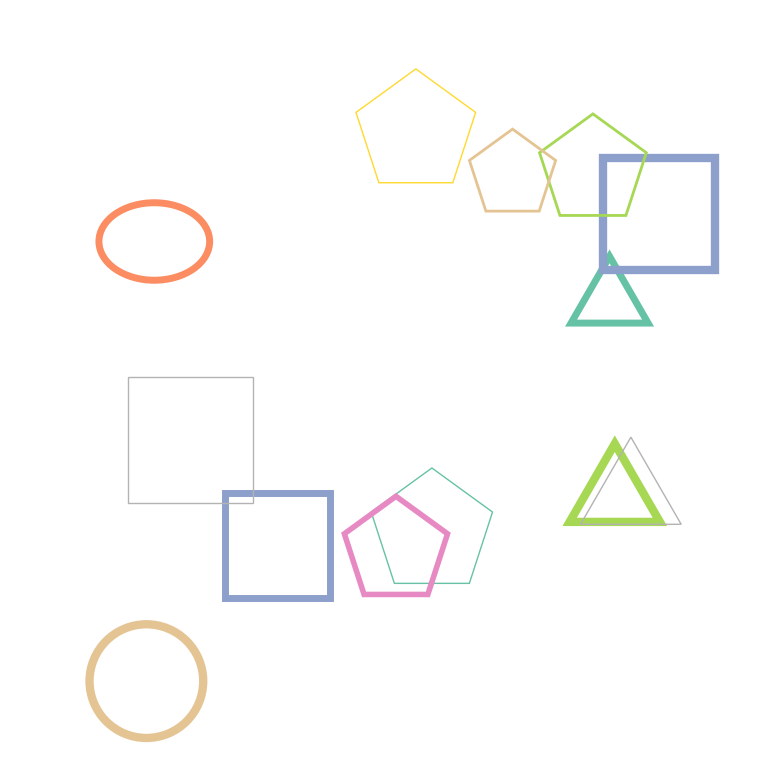[{"shape": "triangle", "thickness": 2.5, "radius": 0.29, "center": [0.792, 0.609]}, {"shape": "pentagon", "thickness": 0.5, "radius": 0.41, "center": [0.561, 0.309]}, {"shape": "oval", "thickness": 2.5, "radius": 0.36, "center": [0.2, 0.686]}, {"shape": "square", "thickness": 3, "radius": 0.36, "center": [0.856, 0.722]}, {"shape": "square", "thickness": 2.5, "radius": 0.34, "center": [0.36, 0.292]}, {"shape": "pentagon", "thickness": 2, "radius": 0.35, "center": [0.514, 0.285]}, {"shape": "pentagon", "thickness": 1, "radius": 0.36, "center": [0.77, 0.779]}, {"shape": "triangle", "thickness": 3, "radius": 0.34, "center": [0.798, 0.356]}, {"shape": "pentagon", "thickness": 0.5, "radius": 0.41, "center": [0.54, 0.829]}, {"shape": "pentagon", "thickness": 1, "radius": 0.29, "center": [0.666, 0.773]}, {"shape": "circle", "thickness": 3, "radius": 0.37, "center": [0.19, 0.115]}, {"shape": "square", "thickness": 0.5, "radius": 0.41, "center": [0.248, 0.429]}, {"shape": "triangle", "thickness": 0.5, "radius": 0.38, "center": [0.819, 0.357]}]